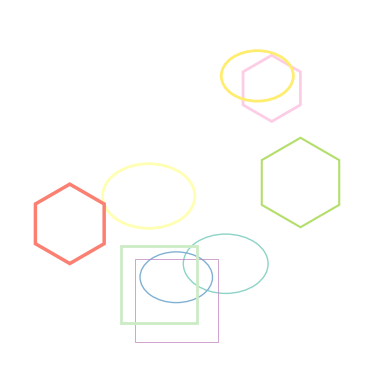[{"shape": "oval", "thickness": 1, "radius": 0.55, "center": [0.586, 0.315]}, {"shape": "oval", "thickness": 2, "radius": 0.6, "center": [0.386, 0.491]}, {"shape": "hexagon", "thickness": 2.5, "radius": 0.52, "center": [0.181, 0.419]}, {"shape": "oval", "thickness": 1, "radius": 0.47, "center": [0.458, 0.28]}, {"shape": "hexagon", "thickness": 1.5, "radius": 0.58, "center": [0.78, 0.526]}, {"shape": "hexagon", "thickness": 2, "radius": 0.43, "center": [0.706, 0.77]}, {"shape": "square", "thickness": 0.5, "radius": 0.54, "center": [0.458, 0.22]}, {"shape": "square", "thickness": 2, "radius": 0.5, "center": [0.413, 0.261]}, {"shape": "oval", "thickness": 2, "radius": 0.47, "center": [0.668, 0.803]}]